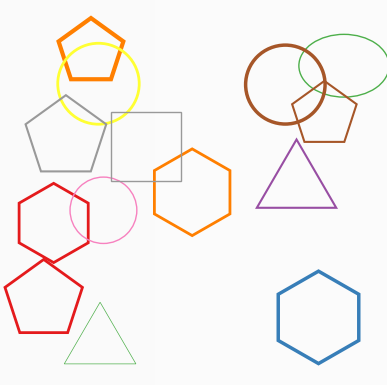[{"shape": "hexagon", "thickness": 2, "radius": 0.51, "center": [0.138, 0.421]}, {"shape": "pentagon", "thickness": 2, "radius": 0.53, "center": [0.113, 0.221]}, {"shape": "hexagon", "thickness": 2.5, "radius": 0.6, "center": [0.822, 0.176]}, {"shape": "triangle", "thickness": 0.5, "radius": 0.53, "center": [0.258, 0.108]}, {"shape": "oval", "thickness": 1, "radius": 0.58, "center": [0.888, 0.829]}, {"shape": "triangle", "thickness": 1.5, "radius": 0.59, "center": [0.765, 0.519]}, {"shape": "pentagon", "thickness": 3, "radius": 0.44, "center": [0.235, 0.865]}, {"shape": "hexagon", "thickness": 2, "radius": 0.56, "center": [0.496, 0.501]}, {"shape": "circle", "thickness": 2, "radius": 0.53, "center": [0.254, 0.783]}, {"shape": "pentagon", "thickness": 1.5, "radius": 0.44, "center": [0.837, 0.702]}, {"shape": "circle", "thickness": 2.5, "radius": 0.51, "center": [0.736, 0.78]}, {"shape": "circle", "thickness": 1, "radius": 0.43, "center": [0.267, 0.454]}, {"shape": "square", "thickness": 1, "radius": 0.45, "center": [0.376, 0.619]}, {"shape": "pentagon", "thickness": 1.5, "radius": 0.55, "center": [0.17, 0.643]}]